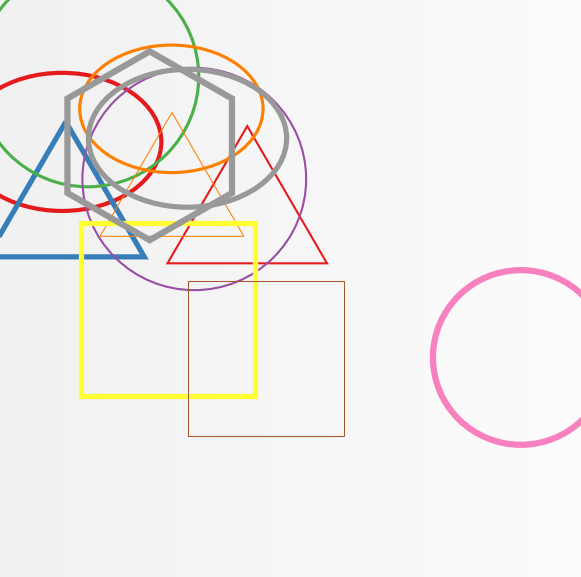[{"shape": "triangle", "thickness": 1, "radius": 0.79, "center": [0.425, 0.622]}, {"shape": "oval", "thickness": 2, "radius": 0.85, "center": [0.107, 0.753]}, {"shape": "triangle", "thickness": 2.5, "radius": 0.78, "center": [0.113, 0.632]}, {"shape": "circle", "thickness": 1.5, "radius": 0.95, "center": [0.151, 0.866]}, {"shape": "circle", "thickness": 1, "radius": 0.96, "center": [0.334, 0.689]}, {"shape": "oval", "thickness": 1.5, "radius": 0.79, "center": [0.295, 0.811]}, {"shape": "triangle", "thickness": 0.5, "radius": 0.71, "center": [0.296, 0.661]}, {"shape": "square", "thickness": 2.5, "radius": 0.75, "center": [0.289, 0.463]}, {"shape": "square", "thickness": 0.5, "radius": 0.67, "center": [0.458, 0.379]}, {"shape": "circle", "thickness": 3, "radius": 0.76, "center": [0.896, 0.38]}, {"shape": "oval", "thickness": 2.5, "radius": 0.85, "center": [0.323, 0.76]}, {"shape": "hexagon", "thickness": 3, "radius": 0.82, "center": [0.258, 0.747]}]